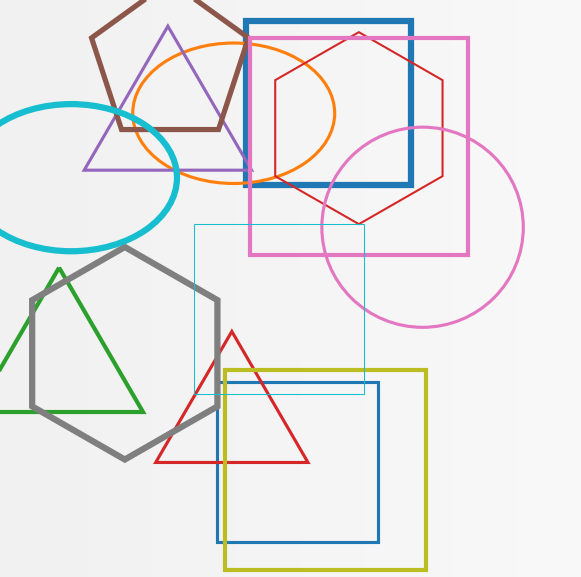[{"shape": "square", "thickness": 1.5, "radius": 0.69, "center": [0.512, 0.199]}, {"shape": "square", "thickness": 3, "radius": 0.71, "center": [0.565, 0.821]}, {"shape": "oval", "thickness": 1.5, "radius": 0.87, "center": [0.402, 0.803]}, {"shape": "triangle", "thickness": 2, "radius": 0.83, "center": [0.102, 0.369]}, {"shape": "triangle", "thickness": 1.5, "radius": 0.76, "center": [0.399, 0.274]}, {"shape": "hexagon", "thickness": 1, "radius": 0.83, "center": [0.617, 0.777]}, {"shape": "triangle", "thickness": 1.5, "radius": 0.83, "center": [0.289, 0.788]}, {"shape": "pentagon", "thickness": 2.5, "radius": 0.71, "center": [0.293, 0.89]}, {"shape": "square", "thickness": 2, "radius": 0.94, "center": [0.618, 0.746]}, {"shape": "circle", "thickness": 1.5, "radius": 0.87, "center": [0.727, 0.606]}, {"shape": "hexagon", "thickness": 3, "radius": 0.92, "center": [0.215, 0.387]}, {"shape": "square", "thickness": 2, "radius": 0.87, "center": [0.56, 0.185]}, {"shape": "oval", "thickness": 3, "radius": 0.91, "center": [0.122, 0.691]}, {"shape": "square", "thickness": 0.5, "radius": 0.73, "center": [0.48, 0.464]}]